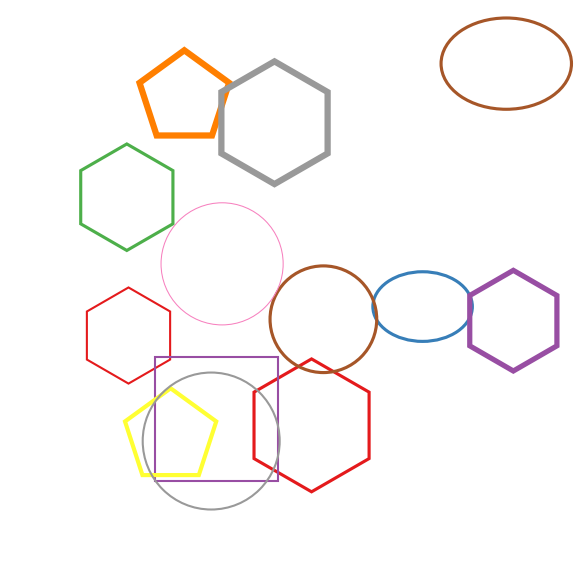[{"shape": "hexagon", "thickness": 1.5, "radius": 0.58, "center": [0.539, 0.263]}, {"shape": "hexagon", "thickness": 1, "radius": 0.42, "center": [0.223, 0.418]}, {"shape": "oval", "thickness": 1.5, "radius": 0.43, "center": [0.732, 0.468]}, {"shape": "hexagon", "thickness": 1.5, "radius": 0.46, "center": [0.22, 0.658]}, {"shape": "hexagon", "thickness": 2.5, "radius": 0.44, "center": [0.889, 0.444]}, {"shape": "square", "thickness": 1, "radius": 0.53, "center": [0.374, 0.274]}, {"shape": "pentagon", "thickness": 3, "radius": 0.41, "center": [0.319, 0.83]}, {"shape": "pentagon", "thickness": 2, "radius": 0.42, "center": [0.295, 0.244]}, {"shape": "oval", "thickness": 1.5, "radius": 0.56, "center": [0.877, 0.889]}, {"shape": "circle", "thickness": 1.5, "radius": 0.46, "center": [0.56, 0.446]}, {"shape": "circle", "thickness": 0.5, "radius": 0.53, "center": [0.385, 0.542]}, {"shape": "circle", "thickness": 1, "radius": 0.59, "center": [0.366, 0.235]}, {"shape": "hexagon", "thickness": 3, "radius": 0.53, "center": [0.475, 0.787]}]